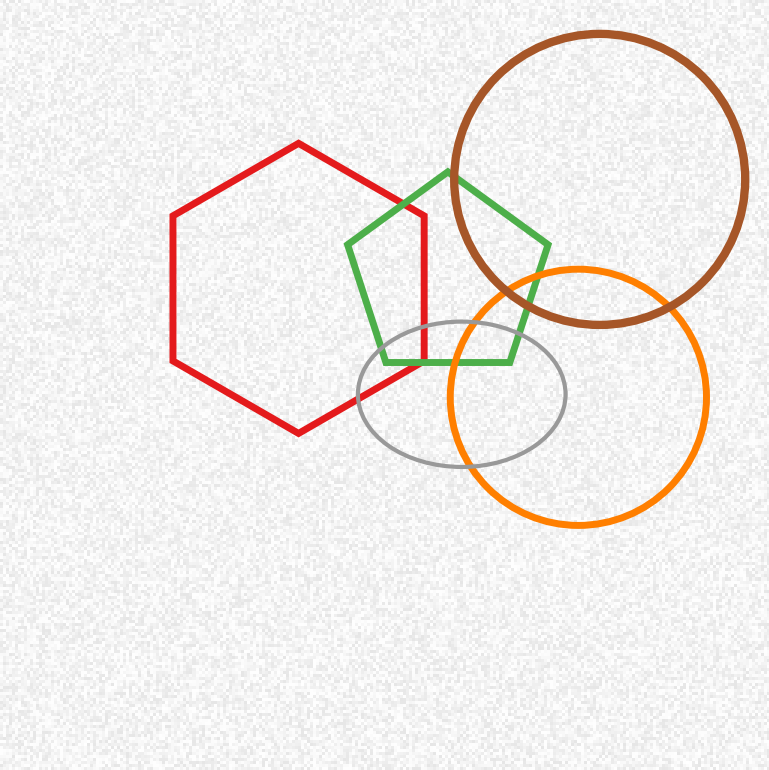[{"shape": "hexagon", "thickness": 2.5, "radius": 0.94, "center": [0.388, 0.625]}, {"shape": "pentagon", "thickness": 2.5, "radius": 0.68, "center": [0.582, 0.64]}, {"shape": "circle", "thickness": 2.5, "radius": 0.83, "center": [0.751, 0.484]}, {"shape": "circle", "thickness": 3, "radius": 0.94, "center": [0.779, 0.767]}, {"shape": "oval", "thickness": 1.5, "radius": 0.67, "center": [0.6, 0.488]}]